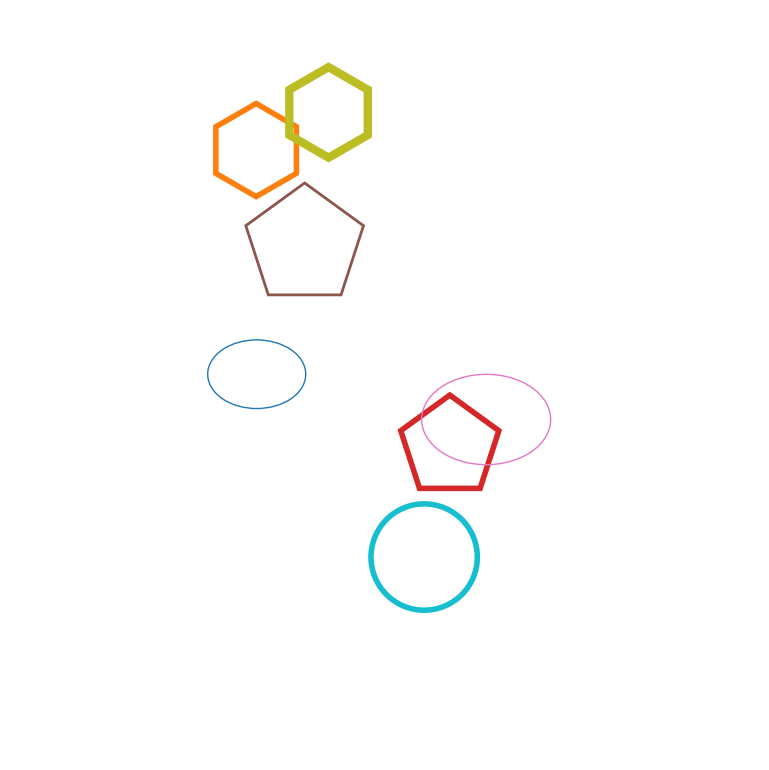[{"shape": "oval", "thickness": 0.5, "radius": 0.32, "center": [0.333, 0.514]}, {"shape": "hexagon", "thickness": 2, "radius": 0.3, "center": [0.333, 0.805]}, {"shape": "pentagon", "thickness": 2, "radius": 0.33, "center": [0.584, 0.42]}, {"shape": "pentagon", "thickness": 1, "radius": 0.4, "center": [0.396, 0.682]}, {"shape": "oval", "thickness": 0.5, "radius": 0.42, "center": [0.631, 0.455]}, {"shape": "hexagon", "thickness": 3, "radius": 0.29, "center": [0.427, 0.854]}, {"shape": "circle", "thickness": 2, "radius": 0.35, "center": [0.551, 0.277]}]